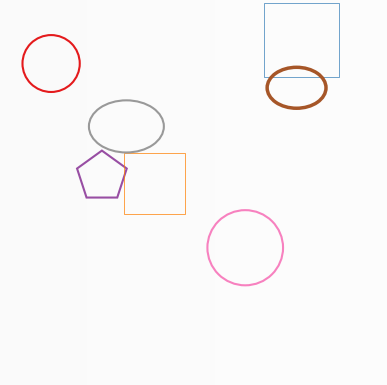[{"shape": "circle", "thickness": 1.5, "radius": 0.37, "center": [0.132, 0.835]}, {"shape": "square", "thickness": 0.5, "radius": 0.48, "center": [0.778, 0.896]}, {"shape": "pentagon", "thickness": 1.5, "radius": 0.34, "center": [0.263, 0.541]}, {"shape": "square", "thickness": 0.5, "radius": 0.39, "center": [0.398, 0.523]}, {"shape": "oval", "thickness": 2.5, "radius": 0.38, "center": [0.765, 0.772]}, {"shape": "circle", "thickness": 1.5, "radius": 0.49, "center": [0.633, 0.357]}, {"shape": "oval", "thickness": 1.5, "radius": 0.48, "center": [0.326, 0.672]}]